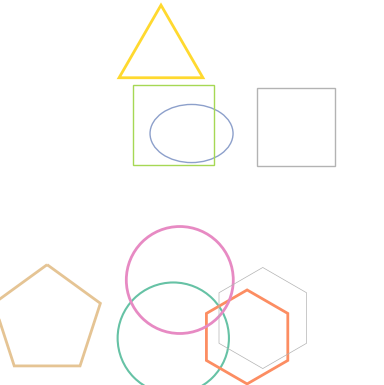[{"shape": "circle", "thickness": 1.5, "radius": 0.72, "center": [0.45, 0.122]}, {"shape": "hexagon", "thickness": 2, "radius": 0.61, "center": [0.642, 0.125]}, {"shape": "oval", "thickness": 1, "radius": 0.54, "center": [0.498, 0.653]}, {"shape": "circle", "thickness": 2, "radius": 0.69, "center": [0.467, 0.273]}, {"shape": "square", "thickness": 1, "radius": 0.53, "center": [0.451, 0.675]}, {"shape": "triangle", "thickness": 2, "radius": 0.63, "center": [0.418, 0.861]}, {"shape": "pentagon", "thickness": 2, "radius": 0.73, "center": [0.122, 0.167]}, {"shape": "square", "thickness": 1, "radius": 0.51, "center": [0.768, 0.671]}, {"shape": "hexagon", "thickness": 0.5, "radius": 0.66, "center": [0.683, 0.174]}]